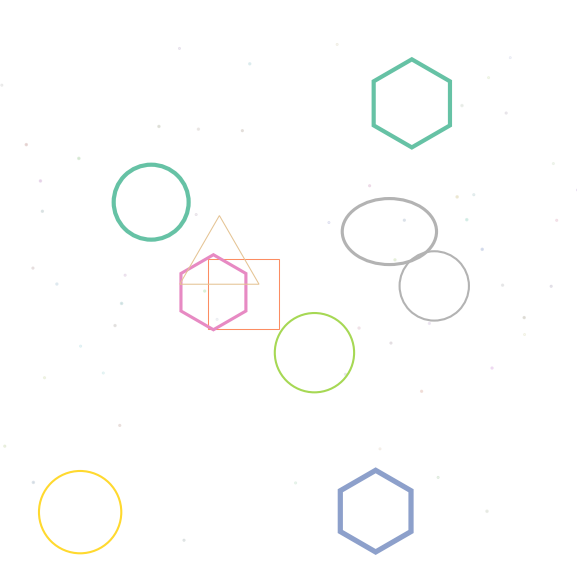[{"shape": "circle", "thickness": 2, "radius": 0.32, "center": [0.262, 0.649]}, {"shape": "hexagon", "thickness": 2, "radius": 0.38, "center": [0.713, 0.82]}, {"shape": "square", "thickness": 0.5, "radius": 0.3, "center": [0.421, 0.49]}, {"shape": "hexagon", "thickness": 2.5, "radius": 0.35, "center": [0.65, 0.114]}, {"shape": "hexagon", "thickness": 1.5, "radius": 0.32, "center": [0.37, 0.493]}, {"shape": "circle", "thickness": 1, "radius": 0.34, "center": [0.545, 0.388]}, {"shape": "circle", "thickness": 1, "radius": 0.36, "center": [0.139, 0.112]}, {"shape": "triangle", "thickness": 0.5, "radius": 0.4, "center": [0.38, 0.547]}, {"shape": "oval", "thickness": 1.5, "radius": 0.41, "center": [0.674, 0.598]}, {"shape": "circle", "thickness": 1, "radius": 0.3, "center": [0.752, 0.504]}]